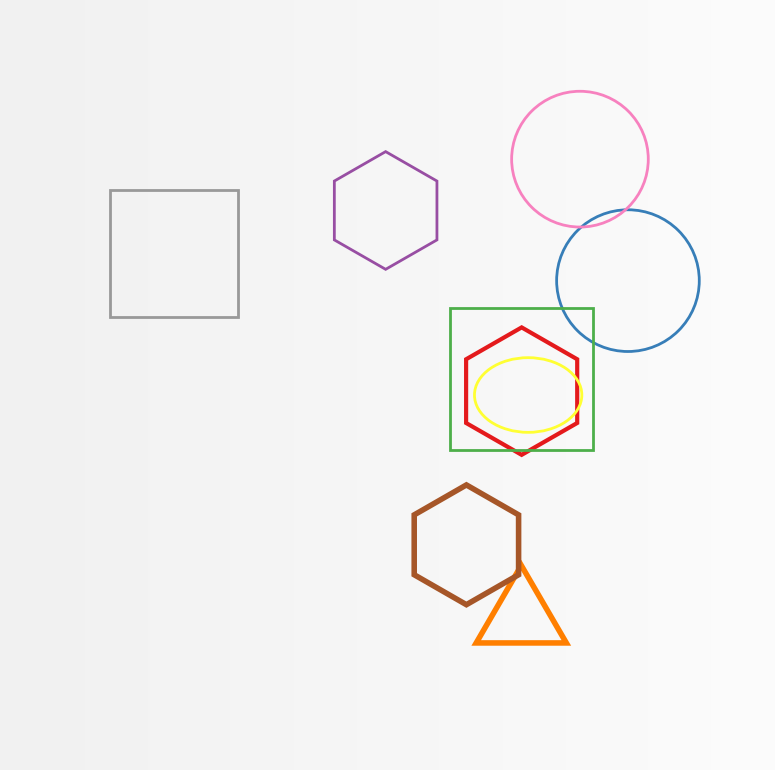[{"shape": "hexagon", "thickness": 1.5, "radius": 0.41, "center": [0.673, 0.492]}, {"shape": "circle", "thickness": 1, "radius": 0.46, "center": [0.81, 0.636]}, {"shape": "square", "thickness": 1, "radius": 0.46, "center": [0.673, 0.508]}, {"shape": "hexagon", "thickness": 1, "radius": 0.38, "center": [0.498, 0.727]}, {"shape": "triangle", "thickness": 2, "radius": 0.34, "center": [0.673, 0.199]}, {"shape": "oval", "thickness": 1, "radius": 0.35, "center": [0.681, 0.487]}, {"shape": "hexagon", "thickness": 2, "radius": 0.39, "center": [0.602, 0.292]}, {"shape": "circle", "thickness": 1, "radius": 0.44, "center": [0.748, 0.793]}, {"shape": "square", "thickness": 1, "radius": 0.41, "center": [0.224, 0.671]}]